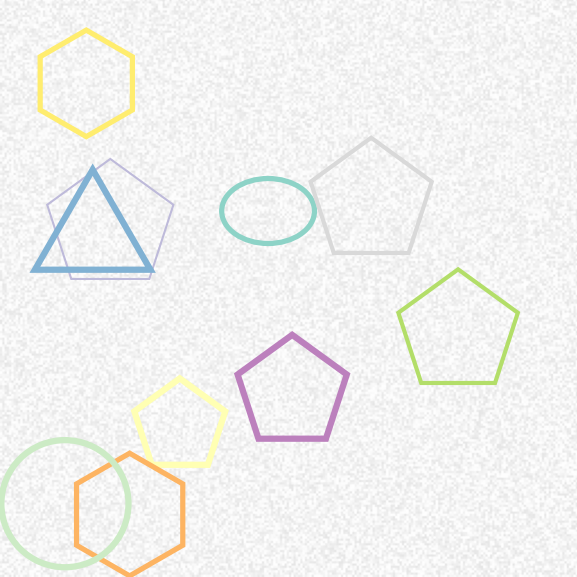[{"shape": "oval", "thickness": 2.5, "radius": 0.4, "center": [0.464, 0.634]}, {"shape": "pentagon", "thickness": 3, "radius": 0.41, "center": [0.311, 0.261]}, {"shape": "pentagon", "thickness": 1, "radius": 0.57, "center": [0.191, 0.609]}, {"shape": "triangle", "thickness": 3, "radius": 0.58, "center": [0.16, 0.59]}, {"shape": "hexagon", "thickness": 2.5, "radius": 0.53, "center": [0.225, 0.108]}, {"shape": "pentagon", "thickness": 2, "radius": 0.54, "center": [0.793, 0.424]}, {"shape": "pentagon", "thickness": 2, "radius": 0.55, "center": [0.643, 0.65]}, {"shape": "pentagon", "thickness": 3, "radius": 0.5, "center": [0.506, 0.32]}, {"shape": "circle", "thickness": 3, "radius": 0.55, "center": [0.112, 0.127]}, {"shape": "hexagon", "thickness": 2.5, "radius": 0.46, "center": [0.149, 0.855]}]